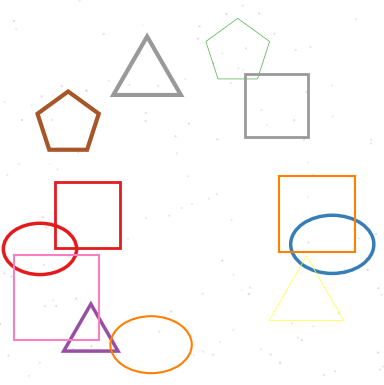[{"shape": "square", "thickness": 2, "radius": 0.42, "center": [0.227, 0.441]}, {"shape": "oval", "thickness": 2.5, "radius": 0.48, "center": [0.104, 0.353]}, {"shape": "oval", "thickness": 2.5, "radius": 0.54, "center": [0.863, 0.365]}, {"shape": "pentagon", "thickness": 0.5, "radius": 0.44, "center": [0.617, 0.865]}, {"shape": "triangle", "thickness": 2.5, "radius": 0.41, "center": [0.236, 0.129]}, {"shape": "square", "thickness": 1.5, "radius": 0.5, "center": [0.824, 0.444]}, {"shape": "oval", "thickness": 1.5, "radius": 0.53, "center": [0.392, 0.105]}, {"shape": "triangle", "thickness": 0.5, "radius": 0.56, "center": [0.796, 0.223]}, {"shape": "pentagon", "thickness": 3, "radius": 0.42, "center": [0.177, 0.679]}, {"shape": "square", "thickness": 1.5, "radius": 0.55, "center": [0.146, 0.228]}, {"shape": "triangle", "thickness": 3, "radius": 0.51, "center": [0.382, 0.804]}, {"shape": "square", "thickness": 2, "radius": 0.41, "center": [0.719, 0.726]}]